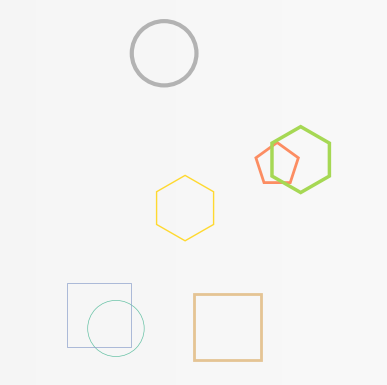[{"shape": "circle", "thickness": 0.5, "radius": 0.36, "center": [0.299, 0.147]}, {"shape": "pentagon", "thickness": 2, "radius": 0.29, "center": [0.715, 0.572]}, {"shape": "square", "thickness": 0.5, "radius": 0.41, "center": [0.256, 0.182]}, {"shape": "hexagon", "thickness": 2.5, "radius": 0.43, "center": [0.776, 0.585]}, {"shape": "hexagon", "thickness": 1, "radius": 0.42, "center": [0.478, 0.459]}, {"shape": "square", "thickness": 2, "radius": 0.43, "center": [0.587, 0.151]}, {"shape": "circle", "thickness": 3, "radius": 0.42, "center": [0.424, 0.862]}]